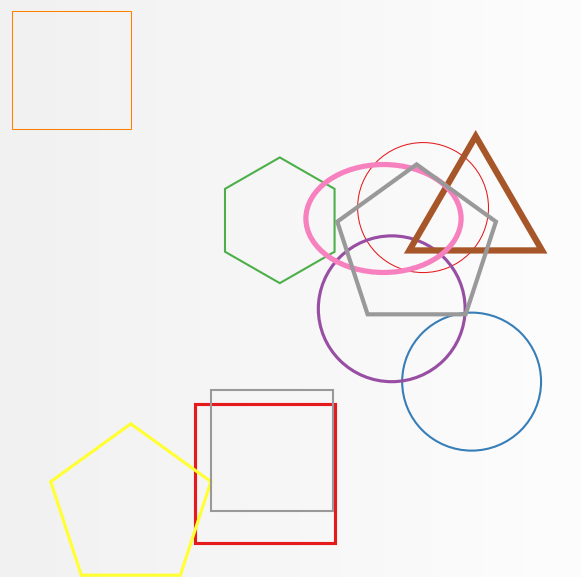[{"shape": "circle", "thickness": 0.5, "radius": 0.56, "center": [0.728, 0.64]}, {"shape": "square", "thickness": 1.5, "radius": 0.6, "center": [0.456, 0.18]}, {"shape": "circle", "thickness": 1, "radius": 0.6, "center": [0.811, 0.338]}, {"shape": "hexagon", "thickness": 1, "radius": 0.54, "center": [0.481, 0.618]}, {"shape": "circle", "thickness": 1.5, "radius": 0.63, "center": [0.674, 0.464]}, {"shape": "square", "thickness": 0.5, "radius": 0.51, "center": [0.123, 0.878]}, {"shape": "pentagon", "thickness": 1.5, "radius": 0.72, "center": [0.225, 0.12]}, {"shape": "triangle", "thickness": 3, "radius": 0.66, "center": [0.818, 0.631]}, {"shape": "oval", "thickness": 2.5, "radius": 0.67, "center": [0.66, 0.621]}, {"shape": "square", "thickness": 1, "radius": 0.52, "center": [0.468, 0.219]}, {"shape": "pentagon", "thickness": 2, "radius": 0.72, "center": [0.717, 0.571]}]